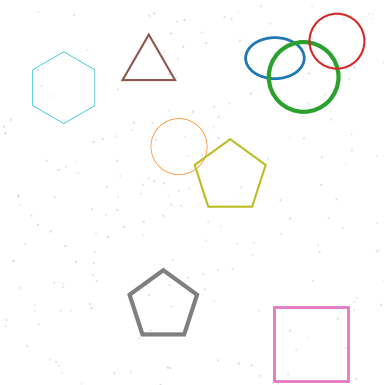[{"shape": "oval", "thickness": 2, "radius": 0.38, "center": [0.714, 0.849]}, {"shape": "circle", "thickness": 0.5, "radius": 0.36, "center": [0.465, 0.619]}, {"shape": "circle", "thickness": 3, "radius": 0.45, "center": [0.789, 0.8]}, {"shape": "circle", "thickness": 1.5, "radius": 0.36, "center": [0.875, 0.893]}, {"shape": "triangle", "thickness": 1.5, "radius": 0.39, "center": [0.386, 0.831]}, {"shape": "square", "thickness": 2, "radius": 0.48, "center": [0.808, 0.105]}, {"shape": "pentagon", "thickness": 3, "radius": 0.46, "center": [0.424, 0.206]}, {"shape": "pentagon", "thickness": 1.5, "radius": 0.48, "center": [0.598, 0.542]}, {"shape": "hexagon", "thickness": 0.5, "radius": 0.47, "center": [0.166, 0.772]}]